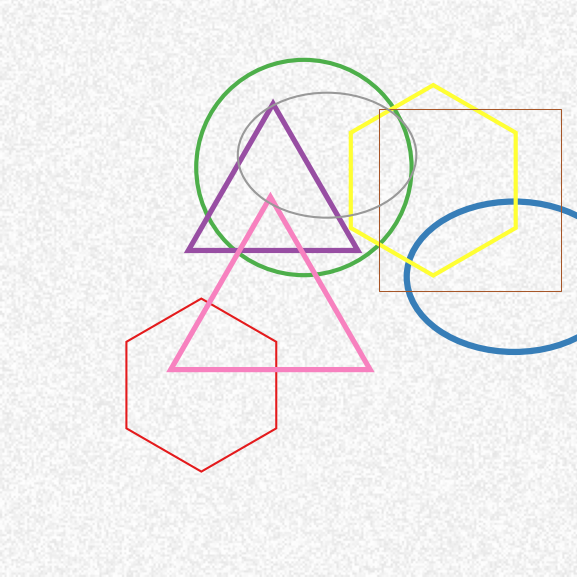[{"shape": "hexagon", "thickness": 1, "radius": 0.75, "center": [0.349, 0.332]}, {"shape": "oval", "thickness": 3, "radius": 0.93, "center": [0.89, 0.52]}, {"shape": "circle", "thickness": 2, "radius": 0.93, "center": [0.526, 0.709]}, {"shape": "triangle", "thickness": 2.5, "radius": 0.85, "center": [0.473, 0.65]}, {"shape": "hexagon", "thickness": 2, "radius": 0.82, "center": [0.75, 0.687]}, {"shape": "square", "thickness": 0.5, "radius": 0.79, "center": [0.813, 0.654]}, {"shape": "triangle", "thickness": 2.5, "radius": 1.0, "center": [0.468, 0.459]}, {"shape": "oval", "thickness": 1, "radius": 0.77, "center": [0.566, 0.73]}]